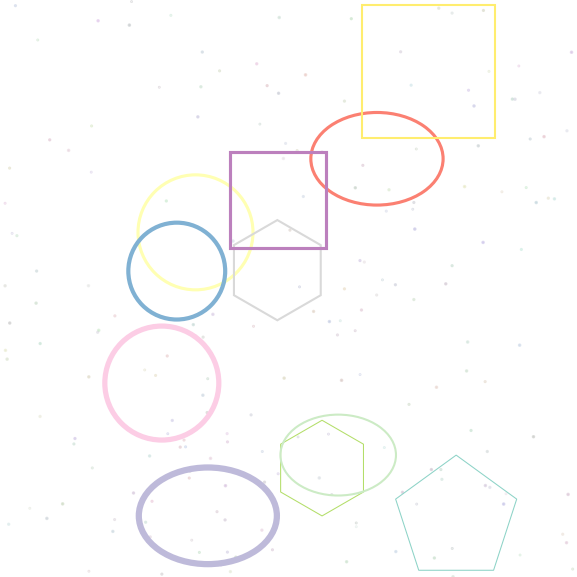[{"shape": "pentagon", "thickness": 0.5, "radius": 0.55, "center": [0.79, 0.101]}, {"shape": "circle", "thickness": 1.5, "radius": 0.5, "center": [0.339, 0.597]}, {"shape": "oval", "thickness": 3, "radius": 0.6, "center": [0.36, 0.106]}, {"shape": "oval", "thickness": 1.5, "radius": 0.57, "center": [0.653, 0.724]}, {"shape": "circle", "thickness": 2, "radius": 0.42, "center": [0.306, 0.53]}, {"shape": "hexagon", "thickness": 0.5, "radius": 0.41, "center": [0.558, 0.189]}, {"shape": "circle", "thickness": 2.5, "radius": 0.49, "center": [0.28, 0.336]}, {"shape": "hexagon", "thickness": 1, "radius": 0.43, "center": [0.48, 0.531]}, {"shape": "square", "thickness": 1.5, "radius": 0.41, "center": [0.481, 0.653]}, {"shape": "oval", "thickness": 1, "radius": 0.5, "center": [0.586, 0.211]}, {"shape": "square", "thickness": 1, "radius": 0.58, "center": [0.742, 0.875]}]